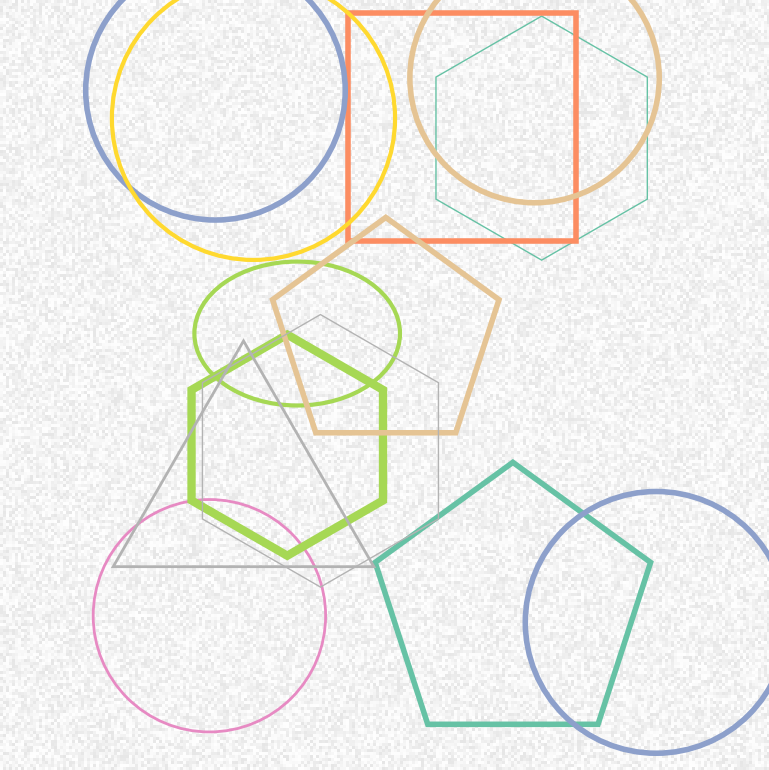[{"shape": "hexagon", "thickness": 0.5, "radius": 0.79, "center": [0.703, 0.821]}, {"shape": "pentagon", "thickness": 2, "radius": 0.94, "center": [0.666, 0.211]}, {"shape": "square", "thickness": 2, "radius": 0.74, "center": [0.599, 0.835]}, {"shape": "circle", "thickness": 2, "radius": 0.85, "center": [0.852, 0.192]}, {"shape": "circle", "thickness": 2, "radius": 0.84, "center": [0.28, 0.883]}, {"shape": "circle", "thickness": 1, "radius": 0.75, "center": [0.272, 0.2]}, {"shape": "hexagon", "thickness": 3, "radius": 0.72, "center": [0.373, 0.422]}, {"shape": "oval", "thickness": 1.5, "radius": 0.67, "center": [0.386, 0.567]}, {"shape": "circle", "thickness": 1.5, "radius": 0.92, "center": [0.329, 0.846]}, {"shape": "circle", "thickness": 2, "radius": 0.81, "center": [0.694, 0.899]}, {"shape": "pentagon", "thickness": 2, "radius": 0.77, "center": [0.501, 0.563]}, {"shape": "hexagon", "thickness": 0.5, "radius": 0.88, "center": [0.416, 0.415]}, {"shape": "triangle", "thickness": 1, "radius": 0.98, "center": [0.316, 0.362]}]